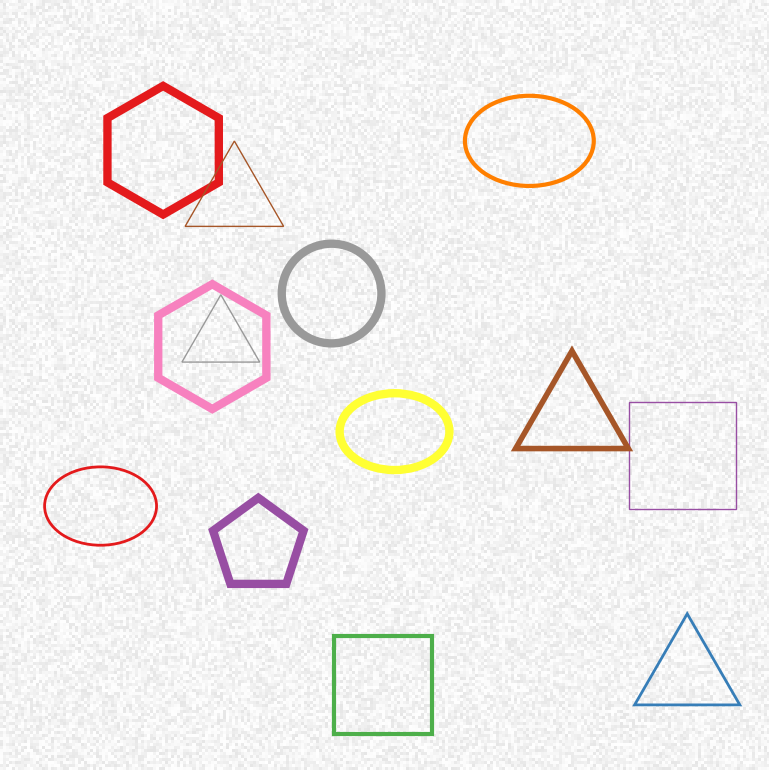[{"shape": "oval", "thickness": 1, "radius": 0.36, "center": [0.131, 0.343]}, {"shape": "hexagon", "thickness": 3, "radius": 0.42, "center": [0.212, 0.805]}, {"shape": "triangle", "thickness": 1, "radius": 0.39, "center": [0.892, 0.124]}, {"shape": "square", "thickness": 1.5, "radius": 0.32, "center": [0.497, 0.111]}, {"shape": "pentagon", "thickness": 3, "radius": 0.31, "center": [0.335, 0.292]}, {"shape": "square", "thickness": 0.5, "radius": 0.35, "center": [0.887, 0.408]}, {"shape": "oval", "thickness": 1.5, "radius": 0.42, "center": [0.687, 0.817]}, {"shape": "oval", "thickness": 3, "radius": 0.36, "center": [0.512, 0.439]}, {"shape": "triangle", "thickness": 0.5, "radius": 0.37, "center": [0.304, 0.743]}, {"shape": "triangle", "thickness": 2, "radius": 0.42, "center": [0.743, 0.46]}, {"shape": "hexagon", "thickness": 3, "radius": 0.41, "center": [0.276, 0.55]}, {"shape": "triangle", "thickness": 0.5, "radius": 0.29, "center": [0.287, 0.559]}, {"shape": "circle", "thickness": 3, "radius": 0.32, "center": [0.431, 0.619]}]